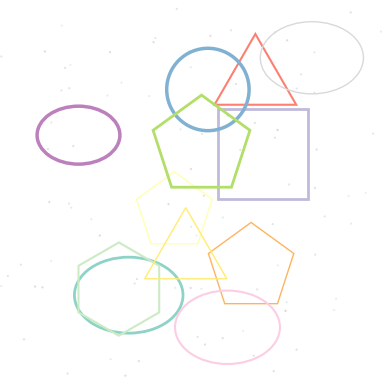[{"shape": "oval", "thickness": 2, "radius": 0.71, "center": [0.334, 0.233]}, {"shape": "pentagon", "thickness": 1, "radius": 0.52, "center": [0.453, 0.451]}, {"shape": "square", "thickness": 2, "radius": 0.58, "center": [0.684, 0.6]}, {"shape": "triangle", "thickness": 1.5, "radius": 0.61, "center": [0.663, 0.789]}, {"shape": "circle", "thickness": 2.5, "radius": 0.53, "center": [0.54, 0.768]}, {"shape": "pentagon", "thickness": 1, "radius": 0.58, "center": [0.652, 0.306]}, {"shape": "pentagon", "thickness": 2, "radius": 0.66, "center": [0.523, 0.621]}, {"shape": "oval", "thickness": 1.5, "radius": 0.68, "center": [0.591, 0.15]}, {"shape": "oval", "thickness": 1, "radius": 0.67, "center": [0.81, 0.85]}, {"shape": "oval", "thickness": 2.5, "radius": 0.54, "center": [0.204, 0.649]}, {"shape": "hexagon", "thickness": 1.5, "radius": 0.61, "center": [0.309, 0.249]}, {"shape": "triangle", "thickness": 1, "radius": 0.62, "center": [0.482, 0.337]}]